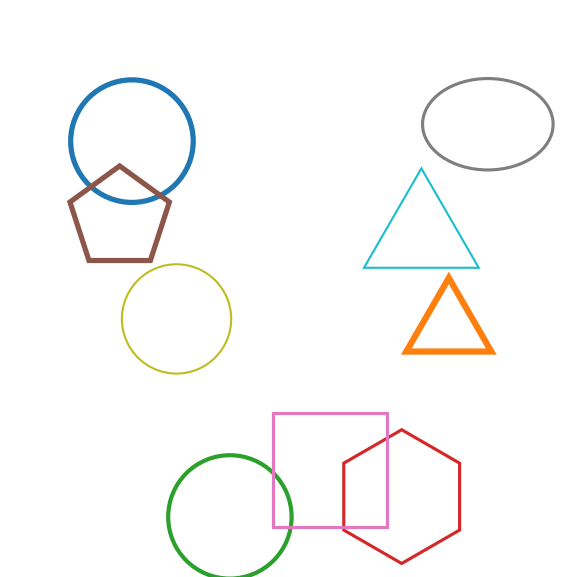[{"shape": "circle", "thickness": 2.5, "radius": 0.53, "center": [0.228, 0.755]}, {"shape": "triangle", "thickness": 3, "radius": 0.42, "center": [0.777, 0.433]}, {"shape": "circle", "thickness": 2, "radius": 0.53, "center": [0.398, 0.104]}, {"shape": "hexagon", "thickness": 1.5, "radius": 0.58, "center": [0.696, 0.139]}, {"shape": "pentagon", "thickness": 2.5, "radius": 0.45, "center": [0.207, 0.621]}, {"shape": "square", "thickness": 1.5, "radius": 0.49, "center": [0.571, 0.186]}, {"shape": "oval", "thickness": 1.5, "radius": 0.57, "center": [0.845, 0.784]}, {"shape": "circle", "thickness": 1, "radius": 0.47, "center": [0.306, 0.447]}, {"shape": "triangle", "thickness": 1, "radius": 0.57, "center": [0.73, 0.593]}]